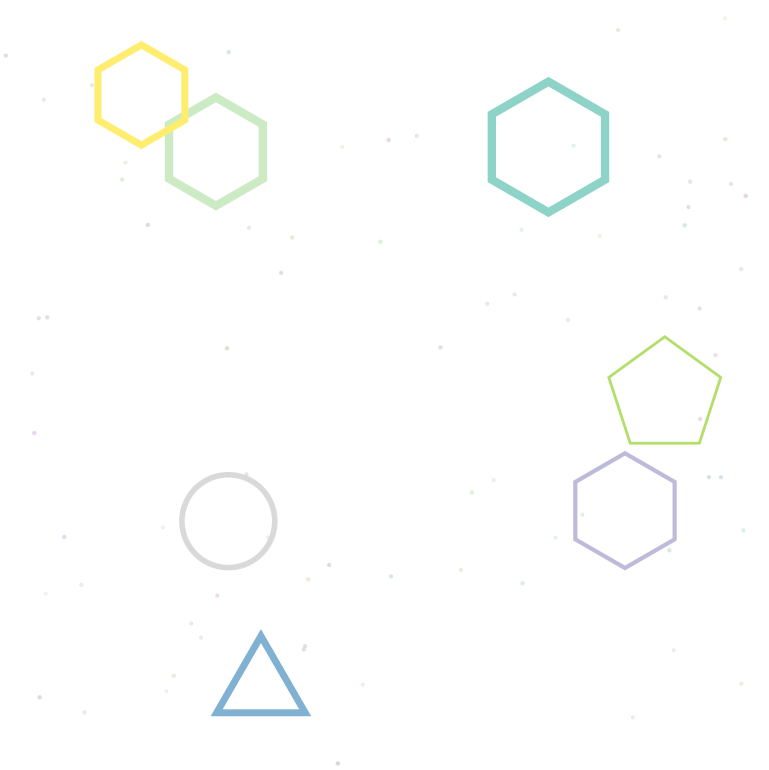[{"shape": "hexagon", "thickness": 3, "radius": 0.42, "center": [0.712, 0.809]}, {"shape": "hexagon", "thickness": 1.5, "radius": 0.37, "center": [0.812, 0.337]}, {"shape": "triangle", "thickness": 2.5, "radius": 0.33, "center": [0.339, 0.108]}, {"shape": "pentagon", "thickness": 1, "radius": 0.38, "center": [0.863, 0.486]}, {"shape": "circle", "thickness": 2, "radius": 0.3, "center": [0.297, 0.323]}, {"shape": "hexagon", "thickness": 3, "radius": 0.35, "center": [0.28, 0.803]}, {"shape": "hexagon", "thickness": 2.5, "radius": 0.33, "center": [0.184, 0.877]}]